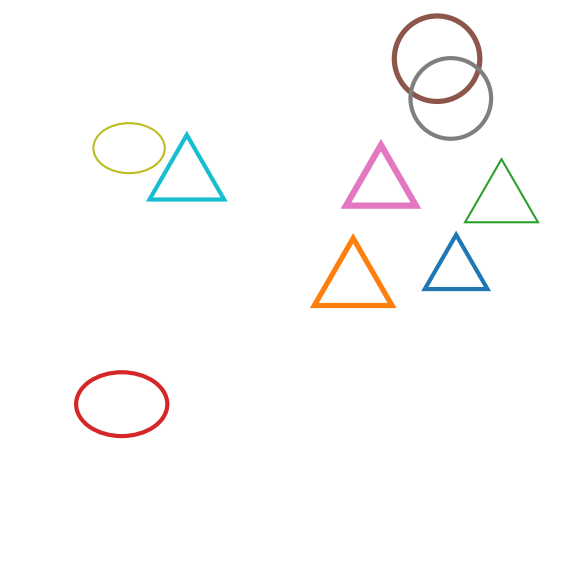[{"shape": "triangle", "thickness": 2, "radius": 0.31, "center": [0.79, 0.53]}, {"shape": "triangle", "thickness": 2.5, "radius": 0.39, "center": [0.612, 0.509]}, {"shape": "triangle", "thickness": 1, "radius": 0.36, "center": [0.868, 0.651]}, {"shape": "oval", "thickness": 2, "radius": 0.39, "center": [0.211, 0.299]}, {"shape": "circle", "thickness": 2.5, "radius": 0.37, "center": [0.757, 0.897]}, {"shape": "triangle", "thickness": 3, "radius": 0.35, "center": [0.66, 0.678]}, {"shape": "circle", "thickness": 2, "radius": 0.35, "center": [0.781, 0.829]}, {"shape": "oval", "thickness": 1, "radius": 0.31, "center": [0.223, 0.743]}, {"shape": "triangle", "thickness": 2, "radius": 0.37, "center": [0.323, 0.691]}]